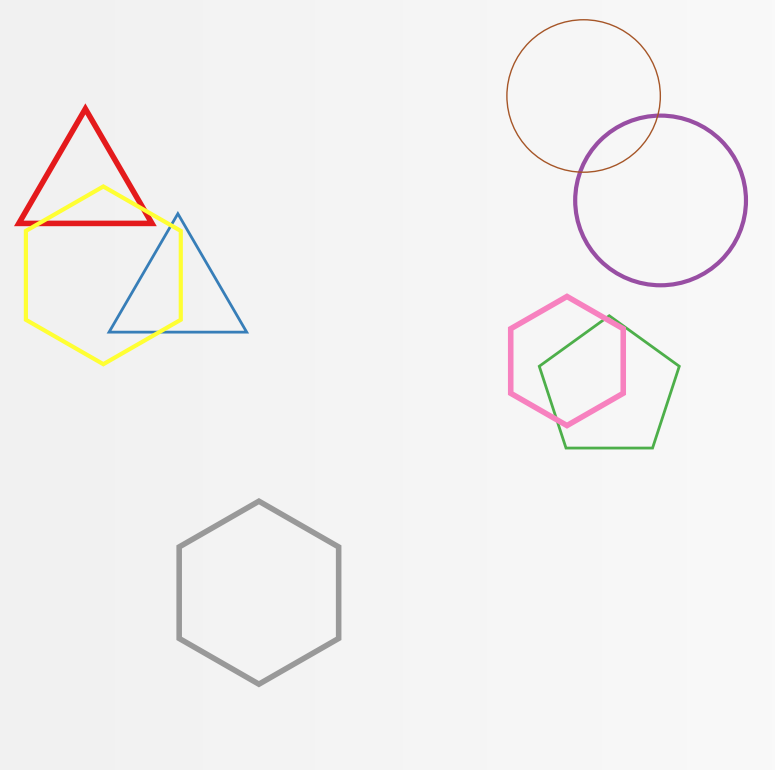[{"shape": "triangle", "thickness": 2, "radius": 0.5, "center": [0.11, 0.759]}, {"shape": "triangle", "thickness": 1, "radius": 0.51, "center": [0.23, 0.62]}, {"shape": "pentagon", "thickness": 1, "radius": 0.47, "center": [0.786, 0.495]}, {"shape": "circle", "thickness": 1.5, "radius": 0.55, "center": [0.852, 0.74]}, {"shape": "hexagon", "thickness": 1.5, "radius": 0.58, "center": [0.133, 0.642]}, {"shape": "circle", "thickness": 0.5, "radius": 0.49, "center": [0.753, 0.875]}, {"shape": "hexagon", "thickness": 2, "radius": 0.42, "center": [0.732, 0.531]}, {"shape": "hexagon", "thickness": 2, "radius": 0.59, "center": [0.334, 0.23]}]